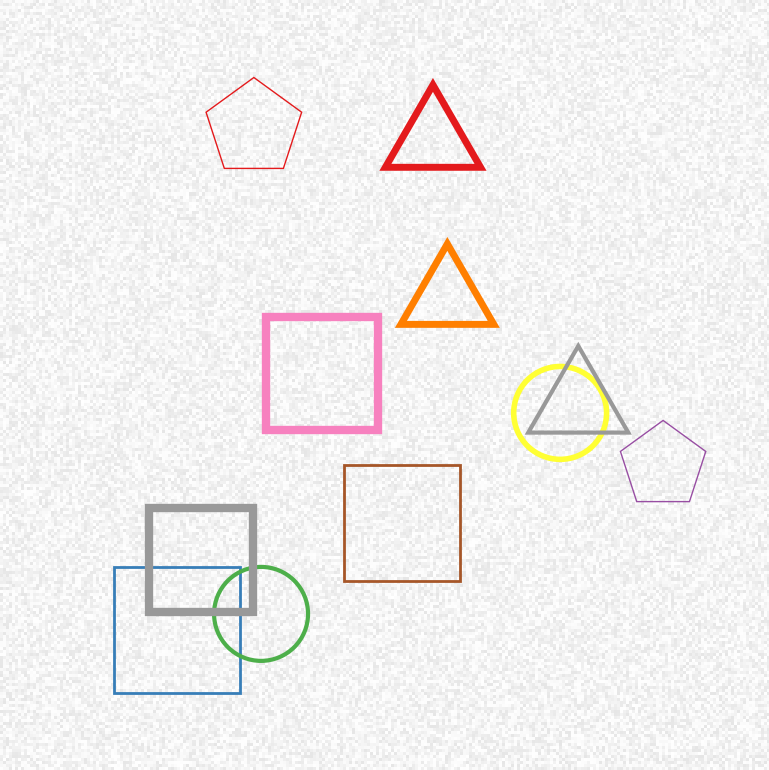[{"shape": "pentagon", "thickness": 0.5, "radius": 0.33, "center": [0.33, 0.834]}, {"shape": "triangle", "thickness": 2.5, "radius": 0.36, "center": [0.562, 0.818]}, {"shape": "square", "thickness": 1, "radius": 0.41, "center": [0.23, 0.182]}, {"shape": "circle", "thickness": 1.5, "radius": 0.31, "center": [0.339, 0.203]}, {"shape": "pentagon", "thickness": 0.5, "radius": 0.29, "center": [0.861, 0.396]}, {"shape": "triangle", "thickness": 2.5, "radius": 0.35, "center": [0.581, 0.614]}, {"shape": "circle", "thickness": 2, "radius": 0.3, "center": [0.727, 0.464]}, {"shape": "square", "thickness": 1, "radius": 0.38, "center": [0.522, 0.321]}, {"shape": "square", "thickness": 3, "radius": 0.37, "center": [0.418, 0.515]}, {"shape": "square", "thickness": 3, "radius": 0.34, "center": [0.261, 0.273]}, {"shape": "triangle", "thickness": 1.5, "radius": 0.37, "center": [0.751, 0.476]}]